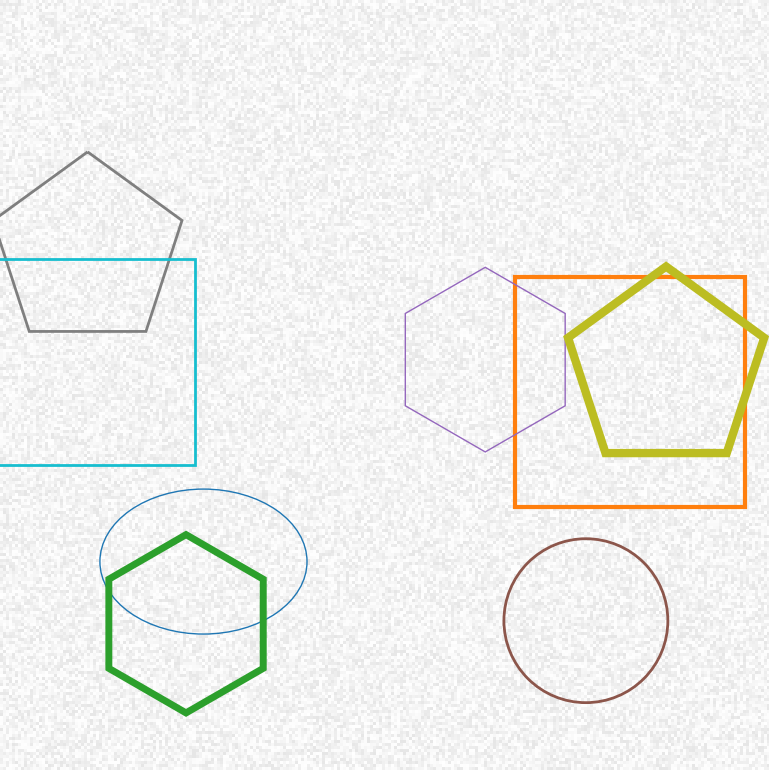[{"shape": "oval", "thickness": 0.5, "radius": 0.67, "center": [0.264, 0.271]}, {"shape": "square", "thickness": 1.5, "radius": 0.75, "center": [0.818, 0.491]}, {"shape": "hexagon", "thickness": 2.5, "radius": 0.58, "center": [0.242, 0.19]}, {"shape": "hexagon", "thickness": 0.5, "radius": 0.6, "center": [0.63, 0.533]}, {"shape": "circle", "thickness": 1, "radius": 0.53, "center": [0.761, 0.194]}, {"shape": "pentagon", "thickness": 1, "radius": 0.64, "center": [0.114, 0.674]}, {"shape": "pentagon", "thickness": 3, "radius": 0.67, "center": [0.865, 0.52]}, {"shape": "square", "thickness": 1, "radius": 0.67, "center": [0.12, 0.53]}]